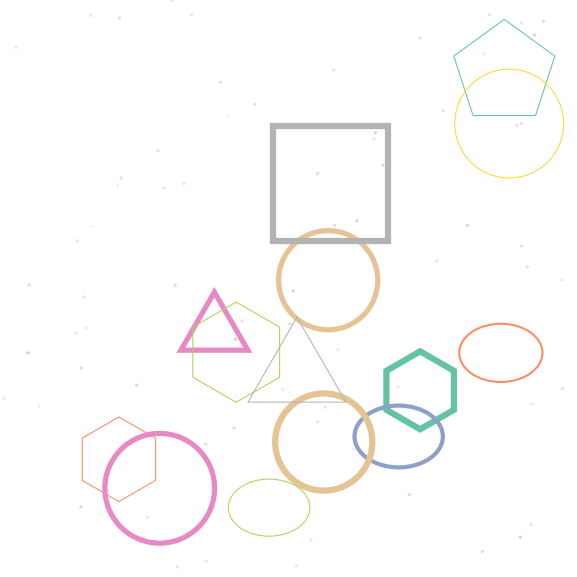[{"shape": "pentagon", "thickness": 0.5, "radius": 0.46, "center": [0.873, 0.874]}, {"shape": "hexagon", "thickness": 3, "radius": 0.34, "center": [0.728, 0.323]}, {"shape": "hexagon", "thickness": 0.5, "radius": 0.37, "center": [0.206, 0.204]}, {"shape": "oval", "thickness": 1, "radius": 0.36, "center": [0.867, 0.388]}, {"shape": "oval", "thickness": 2, "radius": 0.38, "center": [0.69, 0.243]}, {"shape": "circle", "thickness": 2.5, "radius": 0.48, "center": [0.277, 0.154]}, {"shape": "triangle", "thickness": 2.5, "radius": 0.33, "center": [0.371, 0.426]}, {"shape": "oval", "thickness": 0.5, "radius": 0.35, "center": [0.466, 0.12]}, {"shape": "hexagon", "thickness": 0.5, "radius": 0.43, "center": [0.409, 0.389]}, {"shape": "circle", "thickness": 0.5, "radius": 0.47, "center": [0.882, 0.785]}, {"shape": "circle", "thickness": 2.5, "radius": 0.43, "center": [0.568, 0.514]}, {"shape": "circle", "thickness": 3, "radius": 0.42, "center": [0.561, 0.234]}, {"shape": "triangle", "thickness": 0.5, "radius": 0.49, "center": [0.514, 0.352]}, {"shape": "square", "thickness": 3, "radius": 0.5, "center": [0.572, 0.681]}]